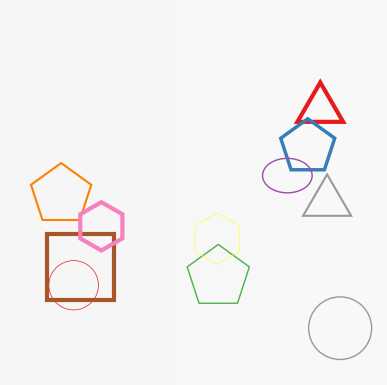[{"shape": "triangle", "thickness": 3, "radius": 0.34, "center": [0.827, 0.718]}, {"shape": "circle", "thickness": 0.5, "radius": 0.32, "center": [0.19, 0.259]}, {"shape": "pentagon", "thickness": 2.5, "radius": 0.37, "center": [0.794, 0.618]}, {"shape": "pentagon", "thickness": 1, "radius": 0.42, "center": [0.563, 0.281]}, {"shape": "oval", "thickness": 1, "radius": 0.32, "center": [0.742, 0.544]}, {"shape": "pentagon", "thickness": 1.5, "radius": 0.41, "center": [0.158, 0.495]}, {"shape": "hexagon", "thickness": 0.5, "radius": 0.33, "center": [0.56, 0.38]}, {"shape": "square", "thickness": 3, "radius": 0.43, "center": [0.208, 0.307]}, {"shape": "hexagon", "thickness": 3, "radius": 0.31, "center": [0.262, 0.412]}, {"shape": "triangle", "thickness": 1.5, "radius": 0.36, "center": [0.844, 0.475]}, {"shape": "circle", "thickness": 1, "radius": 0.41, "center": [0.878, 0.148]}]